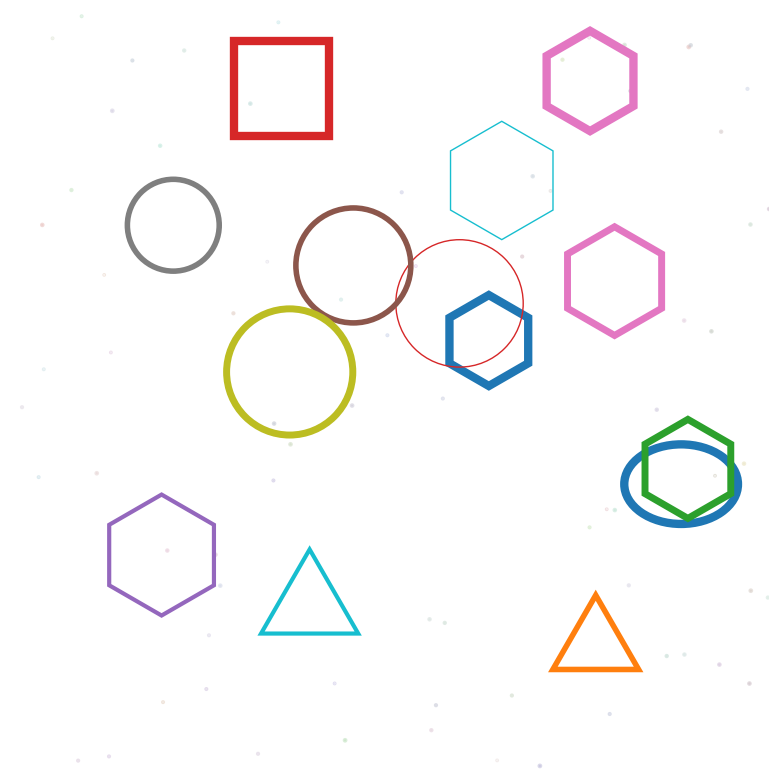[{"shape": "hexagon", "thickness": 3, "radius": 0.3, "center": [0.635, 0.558]}, {"shape": "oval", "thickness": 3, "radius": 0.37, "center": [0.885, 0.371]}, {"shape": "triangle", "thickness": 2, "radius": 0.32, "center": [0.774, 0.163]}, {"shape": "hexagon", "thickness": 2.5, "radius": 0.32, "center": [0.893, 0.391]}, {"shape": "square", "thickness": 3, "radius": 0.31, "center": [0.366, 0.885]}, {"shape": "circle", "thickness": 0.5, "radius": 0.41, "center": [0.597, 0.606]}, {"shape": "hexagon", "thickness": 1.5, "radius": 0.39, "center": [0.21, 0.279]}, {"shape": "circle", "thickness": 2, "radius": 0.37, "center": [0.459, 0.655]}, {"shape": "hexagon", "thickness": 3, "radius": 0.33, "center": [0.766, 0.895]}, {"shape": "hexagon", "thickness": 2.5, "radius": 0.35, "center": [0.798, 0.635]}, {"shape": "circle", "thickness": 2, "radius": 0.3, "center": [0.225, 0.708]}, {"shape": "circle", "thickness": 2.5, "radius": 0.41, "center": [0.376, 0.517]}, {"shape": "triangle", "thickness": 1.5, "radius": 0.36, "center": [0.402, 0.214]}, {"shape": "hexagon", "thickness": 0.5, "radius": 0.38, "center": [0.652, 0.766]}]